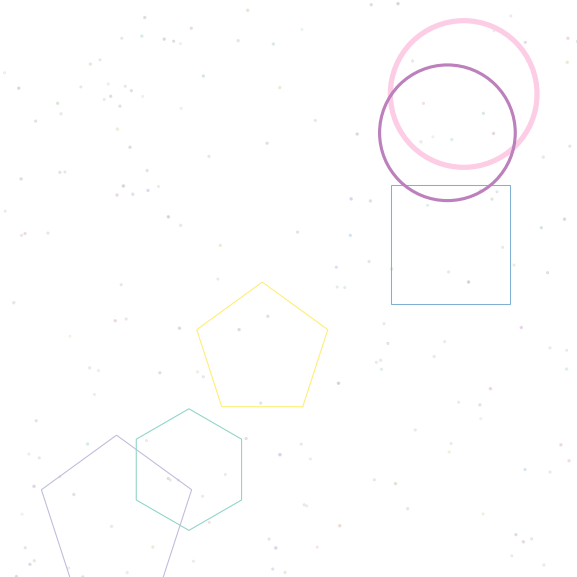[{"shape": "hexagon", "thickness": 0.5, "radius": 0.53, "center": [0.327, 0.186]}, {"shape": "pentagon", "thickness": 0.5, "radius": 0.68, "center": [0.202, 0.109]}, {"shape": "square", "thickness": 0.5, "radius": 0.51, "center": [0.78, 0.576]}, {"shape": "circle", "thickness": 2.5, "radius": 0.64, "center": [0.803, 0.836]}, {"shape": "circle", "thickness": 1.5, "radius": 0.59, "center": [0.775, 0.769]}, {"shape": "pentagon", "thickness": 0.5, "radius": 0.6, "center": [0.454, 0.391]}]